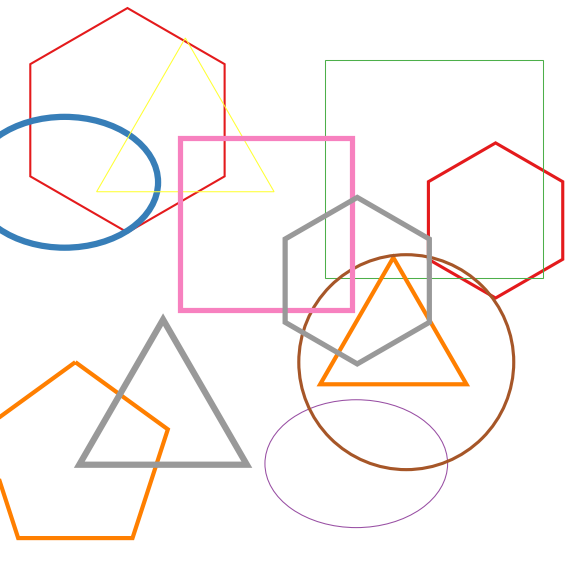[{"shape": "hexagon", "thickness": 1, "radius": 0.97, "center": [0.221, 0.791]}, {"shape": "hexagon", "thickness": 1.5, "radius": 0.67, "center": [0.858, 0.617]}, {"shape": "oval", "thickness": 3, "radius": 0.81, "center": [0.112, 0.684]}, {"shape": "square", "thickness": 0.5, "radius": 0.94, "center": [0.751, 0.707]}, {"shape": "oval", "thickness": 0.5, "radius": 0.79, "center": [0.617, 0.196]}, {"shape": "triangle", "thickness": 2, "radius": 0.73, "center": [0.681, 0.407]}, {"shape": "pentagon", "thickness": 2, "radius": 0.84, "center": [0.13, 0.204]}, {"shape": "triangle", "thickness": 0.5, "radius": 0.89, "center": [0.321, 0.756]}, {"shape": "circle", "thickness": 1.5, "radius": 0.93, "center": [0.704, 0.372]}, {"shape": "square", "thickness": 2.5, "radius": 0.74, "center": [0.461, 0.612]}, {"shape": "hexagon", "thickness": 2.5, "radius": 0.72, "center": [0.619, 0.513]}, {"shape": "triangle", "thickness": 3, "radius": 0.84, "center": [0.282, 0.278]}]